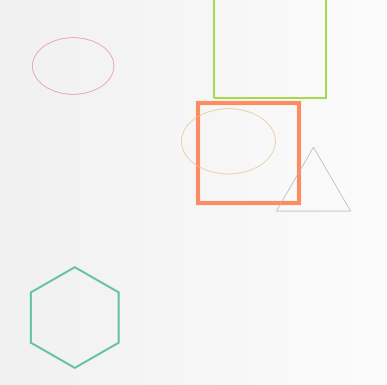[{"shape": "hexagon", "thickness": 1.5, "radius": 0.65, "center": [0.193, 0.175]}, {"shape": "square", "thickness": 3, "radius": 0.65, "center": [0.641, 0.603]}, {"shape": "oval", "thickness": 0.5, "radius": 0.53, "center": [0.189, 0.829]}, {"shape": "square", "thickness": 1.5, "radius": 0.72, "center": [0.696, 0.89]}, {"shape": "oval", "thickness": 0.5, "radius": 0.61, "center": [0.589, 0.633]}, {"shape": "triangle", "thickness": 0.5, "radius": 0.55, "center": [0.809, 0.507]}]